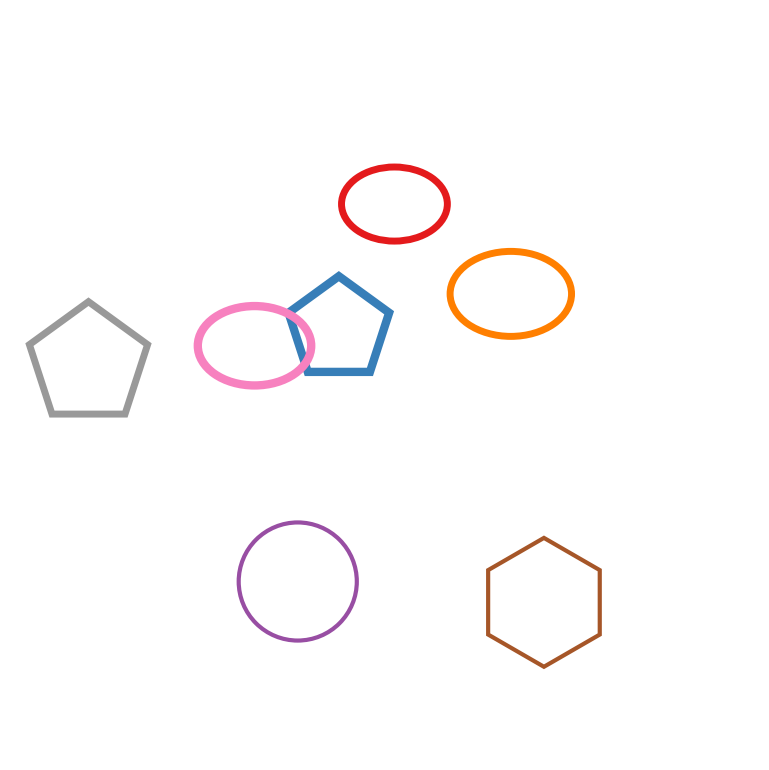[{"shape": "oval", "thickness": 2.5, "radius": 0.34, "center": [0.512, 0.735]}, {"shape": "pentagon", "thickness": 3, "radius": 0.34, "center": [0.44, 0.573]}, {"shape": "circle", "thickness": 1.5, "radius": 0.38, "center": [0.387, 0.245]}, {"shape": "oval", "thickness": 2.5, "radius": 0.39, "center": [0.663, 0.618]}, {"shape": "hexagon", "thickness": 1.5, "radius": 0.42, "center": [0.706, 0.218]}, {"shape": "oval", "thickness": 3, "radius": 0.37, "center": [0.331, 0.551]}, {"shape": "pentagon", "thickness": 2.5, "radius": 0.4, "center": [0.115, 0.528]}]